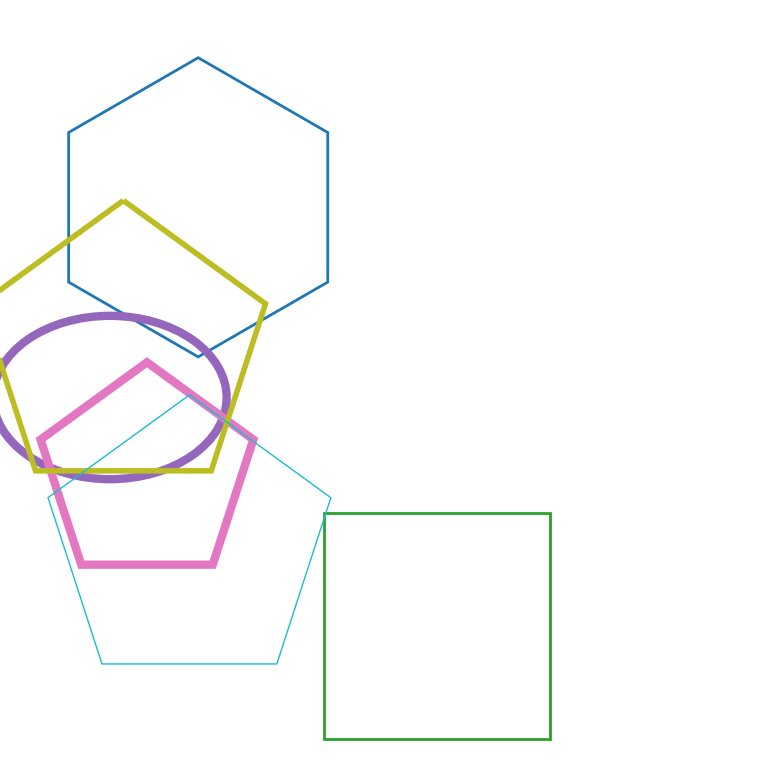[{"shape": "hexagon", "thickness": 1, "radius": 0.97, "center": [0.257, 0.731]}, {"shape": "square", "thickness": 1, "radius": 0.73, "center": [0.567, 0.187]}, {"shape": "oval", "thickness": 3, "radius": 0.76, "center": [0.143, 0.484]}, {"shape": "pentagon", "thickness": 3, "radius": 0.73, "center": [0.191, 0.384]}, {"shape": "pentagon", "thickness": 2, "radius": 0.97, "center": [0.16, 0.546]}, {"shape": "pentagon", "thickness": 0.5, "radius": 0.97, "center": [0.246, 0.294]}]